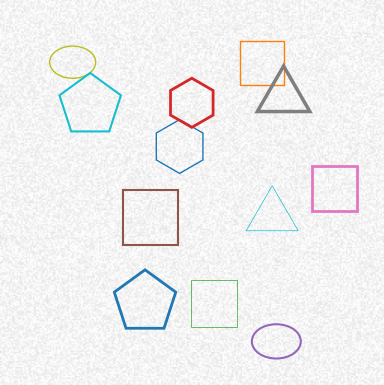[{"shape": "pentagon", "thickness": 2, "radius": 0.42, "center": [0.377, 0.215]}, {"shape": "hexagon", "thickness": 1, "radius": 0.35, "center": [0.467, 0.62]}, {"shape": "square", "thickness": 1, "radius": 0.29, "center": [0.68, 0.836]}, {"shape": "square", "thickness": 0.5, "radius": 0.3, "center": [0.556, 0.212]}, {"shape": "hexagon", "thickness": 2, "radius": 0.32, "center": [0.498, 0.733]}, {"shape": "oval", "thickness": 1.5, "radius": 0.32, "center": [0.718, 0.113]}, {"shape": "square", "thickness": 1.5, "radius": 0.35, "center": [0.391, 0.435]}, {"shape": "square", "thickness": 2, "radius": 0.29, "center": [0.868, 0.511]}, {"shape": "triangle", "thickness": 2.5, "radius": 0.39, "center": [0.737, 0.75]}, {"shape": "oval", "thickness": 1, "radius": 0.3, "center": [0.189, 0.838]}, {"shape": "triangle", "thickness": 0.5, "radius": 0.39, "center": [0.707, 0.44]}, {"shape": "pentagon", "thickness": 1.5, "radius": 0.42, "center": [0.234, 0.727]}]